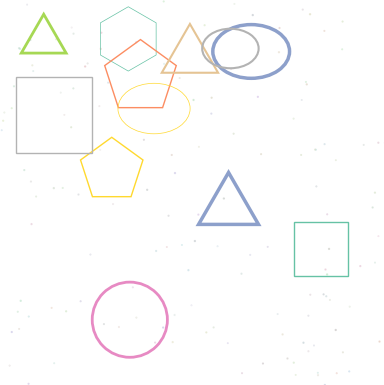[{"shape": "hexagon", "thickness": 0.5, "radius": 0.42, "center": [0.333, 0.899]}, {"shape": "square", "thickness": 1, "radius": 0.35, "center": [0.834, 0.353]}, {"shape": "pentagon", "thickness": 1, "radius": 0.49, "center": [0.365, 0.799]}, {"shape": "oval", "thickness": 2.5, "radius": 0.5, "center": [0.652, 0.866]}, {"shape": "triangle", "thickness": 2.5, "radius": 0.45, "center": [0.594, 0.462]}, {"shape": "circle", "thickness": 2, "radius": 0.49, "center": [0.337, 0.17]}, {"shape": "triangle", "thickness": 2, "radius": 0.34, "center": [0.114, 0.896]}, {"shape": "oval", "thickness": 0.5, "radius": 0.47, "center": [0.4, 0.718]}, {"shape": "pentagon", "thickness": 1, "radius": 0.43, "center": [0.29, 0.558]}, {"shape": "triangle", "thickness": 1.5, "radius": 0.42, "center": [0.493, 0.853]}, {"shape": "square", "thickness": 1, "radius": 0.49, "center": [0.141, 0.702]}, {"shape": "oval", "thickness": 1.5, "radius": 0.37, "center": [0.598, 0.874]}]